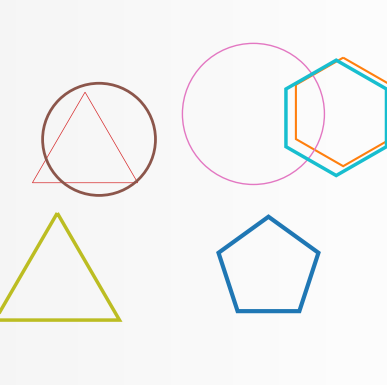[{"shape": "pentagon", "thickness": 3, "radius": 0.68, "center": [0.693, 0.301]}, {"shape": "hexagon", "thickness": 1.5, "radius": 0.7, "center": [0.886, 0.709]}, {"shape": "triangle", "thickness": 0.5, "radius": 0.78, "center": [0.219, 0.604]}, {"shape": "circle", "thickness": 2, "radius": 0.73, "center": [0.256, 0.638]}, {"shape": "circle", "thickness": 1, "radius": 0.92, "center": [0.654, 0.704]}, {"shape": "triangle", "thickness": 2.5, "radius": 0.93, "center": [0.148, 0.261]}, {"shape": "hexagon", "thickness": 2.5, "radius": 0.75, "center": [0.868, 0.694]}]